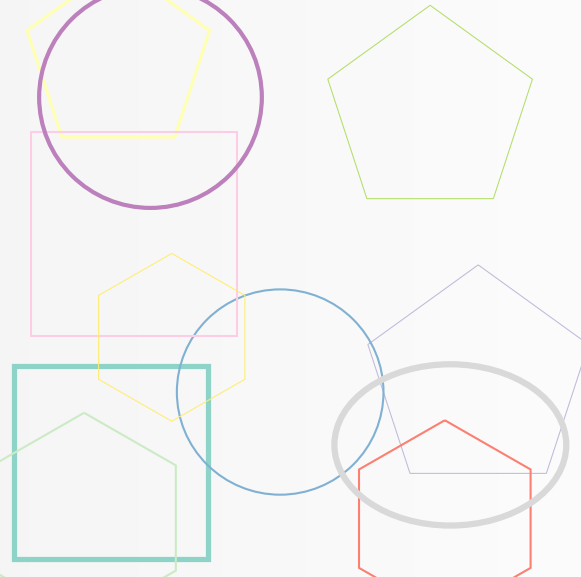[{"shape": "square", "thickness": 2.5, "radius": 0.84, "center": [0.191, 0.198]}, {"shape": "pentagon", "thickness": 1.5, "radius": 0.83, "center": [0.203, 0.895]}, {"shape": "pentagon", "thickness": 0.5, "radius": 1.0, "center": [0.823, 0.341]}, {"shape": "hexagon", "thickness": 1, "radius": 0.85, "center": [0.765, 0.101]}, {"shape": "circle", "thickness": 1, "radius": 0.89, "center": [0.482, 0.32]}, {"shape": "pentagon", "thickness": 0.5, "radius": 0.93, "center": [0.74, 0.805]}, {"shape": "square", "thickness": 1, "radius": 0.89, "center": [0.231, 0.594]}, {"shape": "oval", "thickness": 3, "radius": 1.0, "center": [0.775, 0.229]}, {"shape": "circle", "thickness": 2, "radius": 0.96, "center": [0.259, 0.831]}, {"shape": "hexagon", "thickness": 1, "radius": 0.91, "center": [0.145, 0.102]}, {"shape": "hexagon", "thickness": 0.5, "radius": 0.73, "center": [0.295, 0.415]}]